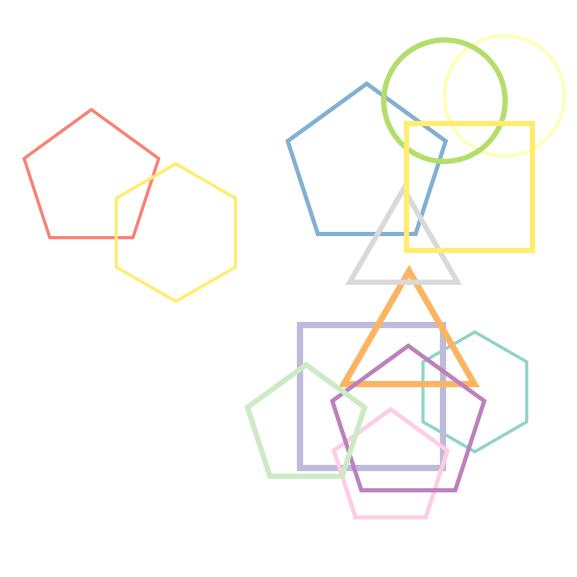[{"shape": "hexagon", "thickness": 1.5, "radius": 0.52, "center": [0.822, 0.321]}, {"shape": "circle", "thickness": 1.5, "radius": 0.52, "center": [0.874, 0.833]}, {"shape": "square", "thickness": 3, "radius": 0.62, "center": [0.644, 0.313]}, {"shape": "pentagon", "thickness": 1.5, "radius": 0.61, "center": [0.158, 0.687]}, {"shape": "pentagon", "thickness": 2, "radius": 0.72, "center": [0.635, 0.71]}, {"shape": "triangle", "thickness": 3, "radius": 0.65, "center": [0.708, 0.399]}, {"shape": "circle", "thickness": 2.5, "radius": 0.53, "center": [0.77, 0.825]}, {"shape": "pentagon", "thickness": 2, "radius": 0.52, "center": [0.676, 0.187]}, {"shape": "triangle", "thickness": 2.5, "radius": 0.54, "center": [0.699, 0.564]}, {"shape": "pentagon", "thickness": 2, "radius": 0.69, "center": [0.707, 0.262]}, {"shape": "pentagon", "thickness": 2.5, "radius": 0.53, "center": [0.53, 0.261]}, {"shape": "hexagon", "thickness": 1.5, "radius": 0.6, "center": [0.305, 0.596]}, {"shape": "square", "thickness": 2.5, "radius": 0.55, "center": [0.812, 0.676]}]